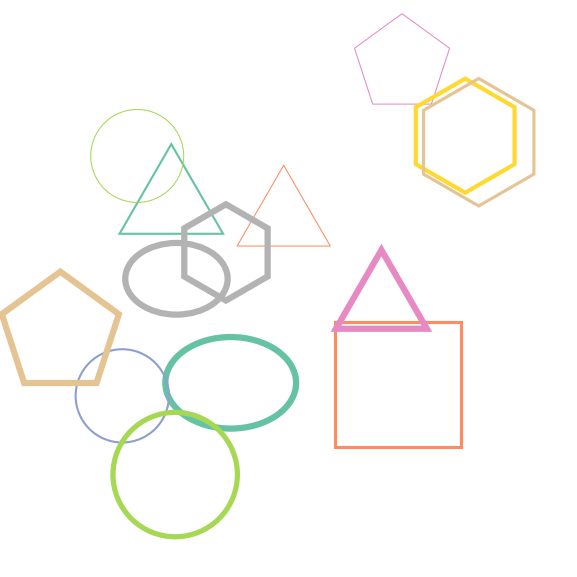[{"shape": "oval", "thickness": 3, "radius": 0.57, "center": [0.4, 0.336]}, {"shape": "triangle", "thickness": 1, "radius": 0.52, "center": [0.297, 0.646]}, {"shape": "square", "thickness": 1.5, "radius": 0.54, "center": [0.689, 0.333]}, {"shape": "triangle", "thickness": 0.5, "radius": 0.47, "center": [0.491, 0.62]}, {"shape": "circle", "thickness": 1, "radius": 0.4, "center": [0.212, 0.314]}, {"shape": "triangle", "thickness": 3, "radius": 0.45, "center": [0.66, 0.475]}, {"shape": "pentagon", "thickness": 0.5, "radius": 0.43, "center": [0.696, 0.889]}, {"shape": "circle", "thickness": 2.5, "radius": 0.54, "center": [0.303, 0.177]}, {"shape": "circle", "thickness": 0.5, "radius": 0.4, "center": [0.238, 0.729]}, {"shape": "hexagon", "thickness": 2, "radius": 0.49, "center": [0.806, 0.764]}, {"shape": "pentagon", "thickness": 3, "radius": 0.53, "center": [0.104, 0.422]}, {"shape": "hexagon", "thickness": 1.5, "radius": 0.55, "center": [0.829, 0.753]}, {"shape": "hexagon", "thickness": 3, "radius": 0.42, "center": [0.391, 0.562]}, {"shape": "oval", "thickness": 3, "radius": 0.44, "center": [0.306, 0.516]}]